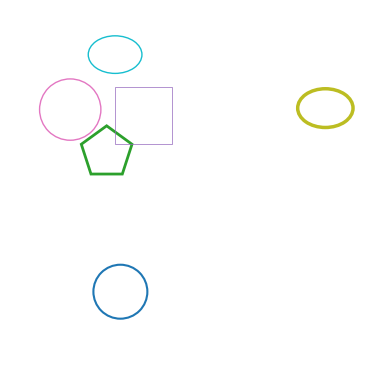[{"shape": "circle", "thickness": 1.5, "radius": 0.35, "center": [0.313, 0.242]}, {"shape": "pentagon", "thickness": 2, "radius": 0.35, "center": [0.277, 0.604]}, {"shape": "square", "thickness": 0.5, "radius": 0.37, "center": [0.373, 0.7]}, {"shape": "circle", "thickness": 1, "radius": 0.4, "center": [0.182, 0.715]}, {"shape": "oval", "thickness": 2.5, "radius": 0.36, "center": [0.845, 0.719]}, {"shape": "oval", "thickness": 1, "radius": 0.35, "center": [0.299, 0.858]}]